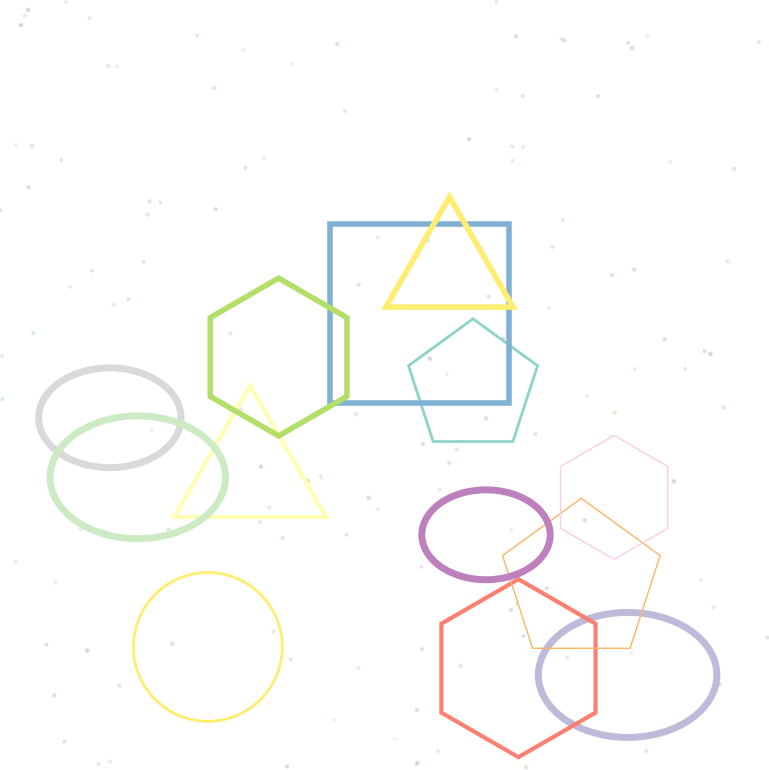[{"shape": "pentagon", "thickness": 1, "radius": 0.44, "center": [0.614, 0.498]}, {"shape": "triangle", "thickness": 1.5, "radius": 0.57, "center": [0.325, 0.385]}, {"shape": "oval", "thickness": 2.5, "radius": 0.58, "center": [0.815, 0.123]}, {"shape": "hexagon", "thickness": 1.5, "radius": 0.58, "center": [0.673, 0.132]}, {"shape": "square", "thickness": 2, "radius": 0.58, "center": [0.545, 0.593]}, {"shape": "pentagon", "thickness": 0.5, "radius": 0.54, "center": [0.755, 0.245]}, {"shape": "hexagon", "thickness": 2, "radius": 0.51, "center": [0.362, 0.536]}, {"shape": "hexagon", "thickness": 0.5, "radius": 0.4, "center": [0.798, 0.354]}, {"shape": "oval", "thickness": 2.5, "radius": 0.46, "center": [0.143, 0.457]}, {"shape": "oval", "thickness": 2.5, "radius": 0.42, "center": [0.631, 0.305]}, {"shape": "oval", "thickness": 2.5, "radius": 0.57, "center": [0.179, 0.38]}, {"shape": "triangle", "thickness": 2, "radius": 0.48, "center": [0.584, 0.649]}, {"shape": "circle", "thickness": 1, "radius": 0.48, "center": [0.27, 0.16]}]